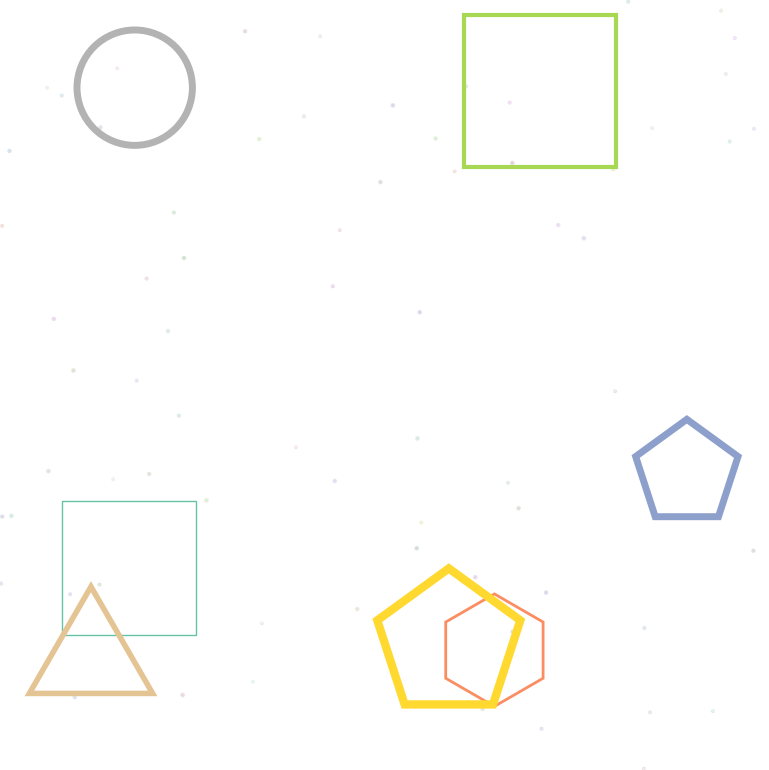[{"shape": "square", "thickness": 0.5, "radius": 0.44, "center": [0.167, 0.262]}, {"shape": "hexagon", "thickness": 1, "radius": 0.37, "center": [0.642, 0.156]}, {"shape": "pentagon", "thickness": 2.5, "radius": 0.35, "center": [0.892, 0.386]}, {"shape": "square", "thickness": 1.5, "radius": 0.49, "center": [0.702, 0.882]}, {"shape": "pentagon", "thickness": 3, "radius": 0.49, "center": [0.583, 0.164]}, {"shape": "triangle", "thickness": 2, "radius": 0.46, "center": [0.118, 0.146]}, {"shape": "circle", "thickness": 2.5, "radius": 0.37, "center": [0.175, 0.886]}]